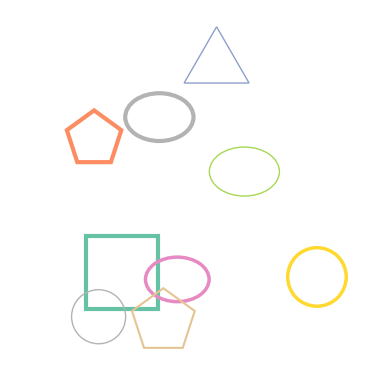[{"shape": "square", "thickness": 3, "radius": 0.47, "center": [0.317, 0.291]}, {"shape": "pentagon", "thickness": 3, "radius": 0.37, "center": [0.244, 0.639]}, {"shape": "triangle", "thickness": 1, "radius": 0.49, "center": [0.563, 0.833]}, {"shape": "oval", "thickness": 2.5, "radius": 0.41, "center": [0.461, 0.274]}, {"shape": "oval", "thickness": 1, "radius": 0.45, "center": [0.635, 0.554]}, {"shape": "circle", "thickness": 2.5, "radius": 0.38, "center": [0.823, 0.281]}, {"shape": "pentagon", "thickness": 1.5, "radius": 0.43, "center": [0.424, 0.166]}, {"shape": "circle", "thickness": 1, "radius": 0.35, "center": [0.256, 0.177]}, {"shape": "oval", "thickness": 3, "radius": 0.44, "center": [0.414, 0.696]}]